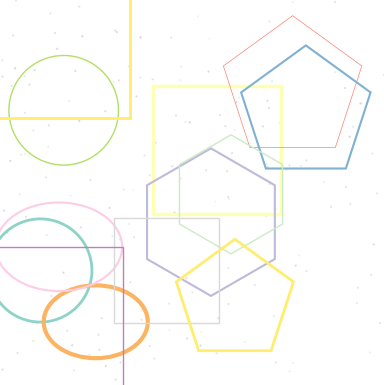[{"shape": "circle", "thickness": 2, "radius": 0.67, "center": [0.105, 0.297]}, {"shape": "square", "thickness": 2.5, "radius": 0.83, "center": [0.563, 0.61]}, {"shape": "hexagon", "thickness": 1.5, "radius": 0.96, "center": [0.548, 0.423]}, {"shape": "pentagon", "thickness": 0.5, "radius": 0.95, "center": [0.76, 0.77]}, {"shape": "pentagon", "thickness": 1.5, "radius": 0.88, "center": [0.794, 0.705]}, {"shape": "oval", "thickness": 3, "radius": 0.68, "center": [0.249, 0.164]}, {"shape": "circle", "thickness": 1, "radius": 0.71, "center": [0.165, 0.714]}, {"shape": "oval", "thickness": 1.5, "radius": 0.82, "center": [0.153, 0.359]}, {"shape": "square", "thickness": 1, "radius": 0.68, "center": [0.432, 0.297]}, {"shape": "square", "thickness": 1, "radius": 1.0, "center": [0.12, 0.16]}, {"shape": "hexagon", "thickness": 1, "radius": 0.77, "center": [0.6, 0.495]}, {"shape": "square", "thickness": 2, "radius": 0.88, "center": [0.16, 0.871]}, {"shape": "pentagon", "thickness": 2, "radius": 0.8, "center": [0.61, 0.219]}]